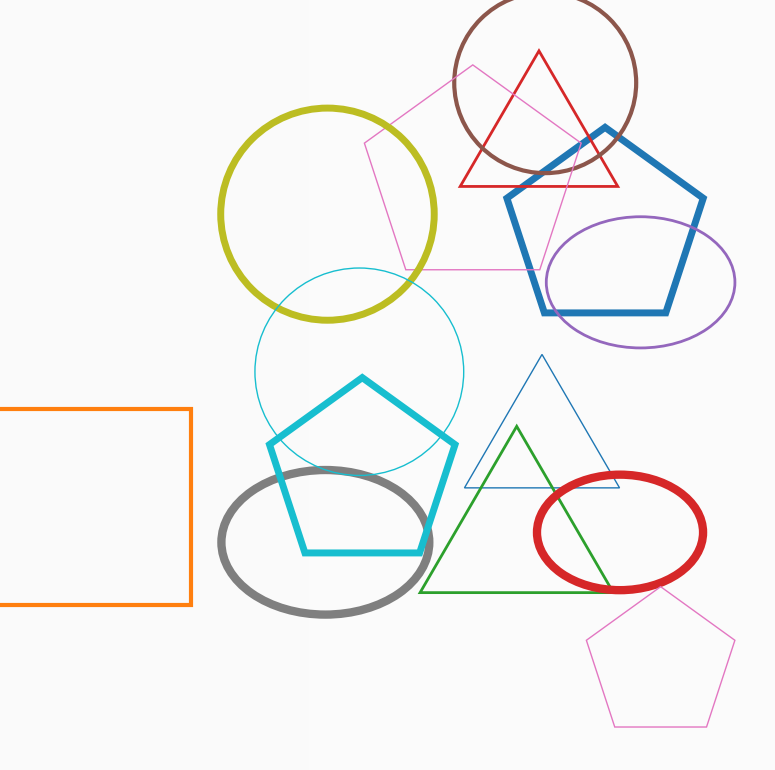[{"shape": "pentagon", "thickness": 2.5, "radius": 0.67, "center": [0.781, 0.701]}, {"shape": "triangle", "thickness": 0.5, "radius": 0.58, "center": [0.699, 0.424]}, {"shape": "square", "thickness": 1.5, "radius": 0.64, "center": [0.119, 0.341]}, {"shape": "triangle", "thickness": 1, "radius": 0.72, "center": [0.667, 0.302]}, {"shape": "oval", "thickness": 3, "radius": 0.54, "center": [0.8, 0.309]}, {"shape": "triangle", "thickness": 1, "radius": 0.59, "center": [0.695, 0.817]}, {"shape": "oval", "thickness": 1, "radius": 0.61, "center": [0.827, 0.633]}, {"shape": "circle", "thickness": 1.5, "radius": 0.59, "center": [0.704, 0.893]}, {"shape": "pentagon", "thickness": 0.5, "radius": 0.74, "center": [0.61, 0.769]}, {"shape": "pentagon", "thickness": 0.5, "radius": 0.5, "center": [0.852, 0.137]}, {"shape": "oval", "thickness": 3, "radius": 0.67, "center": [0.42, 0.296]}, {"shape": "circle", "thickness": 2.5, "radius": 0.69, "center": [0.423, 0.722]}, {"shape": "circle", "thickness": 0.5, "radius": 0.67, "center": [0.464, 0.517]}, {"shape": "pentagon", "thickness": 2.5, "radius": 0.63, "center": [0.467, 0.384]}]